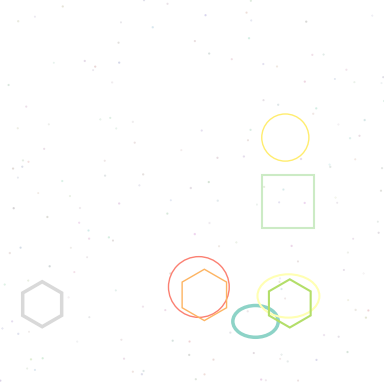[{"shape": "oval", "thickness": 2.5, "radius": 0.29, "center": [0.664, 0.165]}, {"shape": "oval", "thickness": 1.5, "radius": 0.4, "center": [0.749, 0.231]}, {"shape": "circle", "thickness": 1, "radius": 0.39, "center": [0.516, 0.255]}, {"shape": "hexagon", "thickness": 1, "radius": 0.33, "center": [0.531, 0.234]}, {"shape": "hexagon", "thickness": 1.5, "radius": 0.31, "center": [0.753, 0.212]}, {"shape": "hexagon", "thickness": 2.5, "radius": 0.29, "center": [0.11, 0.21]}, {"shape": "square", "thickness": 1.5, "radius": 0.34, "center": [0.747, 0.477]}, {"shape": "circle", "thickness": 1, "radius": 0.31, "center": [0.741, 0.643]}]